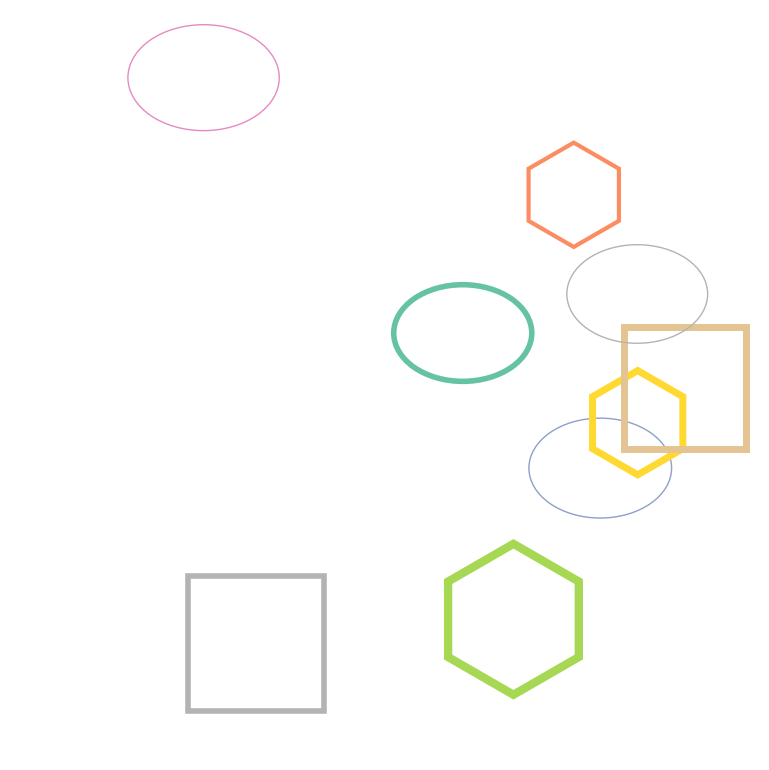[{"shape": "oval", "thickness": 2, "radius": 0.45, "center": [0.601, 0.567]}, {"shape": "hexagon", "thickness": 1.5, "radius": 0.34, "center": [0.745, 0.747]}, {"shape": "oval", "thickness": 0.5, "radius": 0.46, "center": [0.78, 0.392]}, {"shape": "oval", "thickness": 0.5, "radius": 0.49, "center": [0.264, 0.899]}, {"shape": "hexagon", "thickness": 3, "radius": 0.49, "center": [0.667, 0.196]}, {"shape": "hexagon", "thickness": 2.5, "radius": 0.34, "center": [0.828, 0.451]}, {"shape": "square", "thickness": 2.5, "radius": 0.39, "center": [0.89, 0.496]}, {"shape": "square", "thickness": 2, "radius": 0.44, "center": [0.333, 0.164]}, {"shape": "oval", "thickness": 0.5, "radius": 0.46, "center": [0.828, 0.618]}]